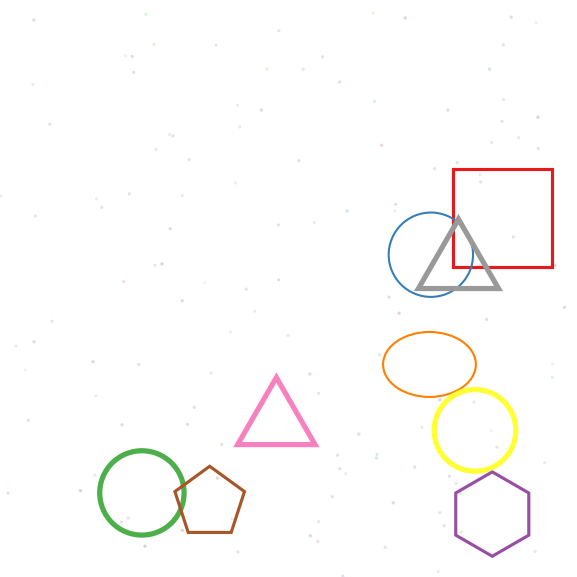[{"shape": "square", "thickness": 1.5, "radius": 0.43, "center": [0.87, 0.622]}, {"shape": "circle", "thickness": 1, "radius": 0.37, "center": [0.746, 0.558]}, {"shape": "circle", "thickness": 2.5, "radius": 0.37, "center": [0.246, 0.146]}, {"shape": "hexagon", "thickness": 1.5, "radius": 0.37, "center": [0.852, 0.109]}, {"shape": "oval", "thickness": 1, "radius": 0.4, "center": [0.744, 0.368]}, {"shape": "circle", "thickness": 2.5, "radius": 0.35, "center": [0.823, 0.254]}, {"shape": "pentagon", "thickness": 1.5, "radius": 0.32, "center": [0.363, 0.128]}, {"shape": "triangle", "thickness": 2.5, "radius": 0.39, "center": [0.479, 0.268]}, {"shape": "triangle", "thickness": 2.5, "radius": 0.4, "center": [0.794, 0.54]}]